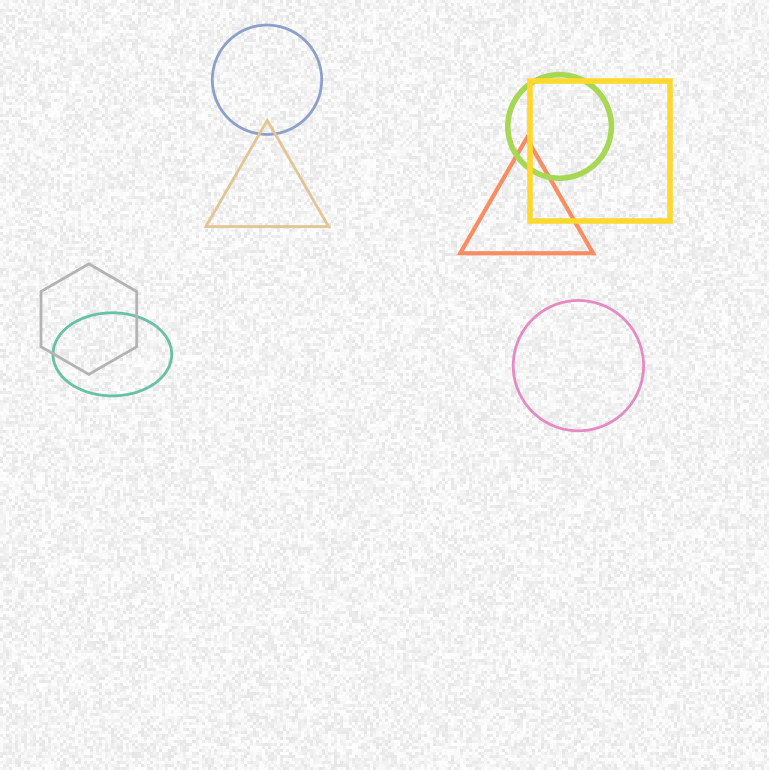[{"shape": "oval", "thickness": 1, "radius": 0.39, "center": [0.146, 0.54]}, {"shape": "triangle", "thickness": 1.5, "radius": 0.5, "center": [0.684, 0.721]}, {"shape": "circle", "thickness": 1, "radius": 0.36, "center": [0.347, 0.896]}, {"shape": "circle", "thickness": 1, "radius": 0.42, "center": [0.751, 0.525]}, {"shape": "circle", "thickness": 2, "radius": 0.34, "center": [0.727, 0.836]}, {"shape": "square", "thickness": 2, "radius": 0.45, "center": [0.78, 0.804]}, {"shape": "triangle", "thickness": 1, "radius": 0.46, "center": [0.347, 0.752]}, {"shape": "hexagon", "thickness": 1, "radius": 0.36, "center": [0.115, 0.586]}]